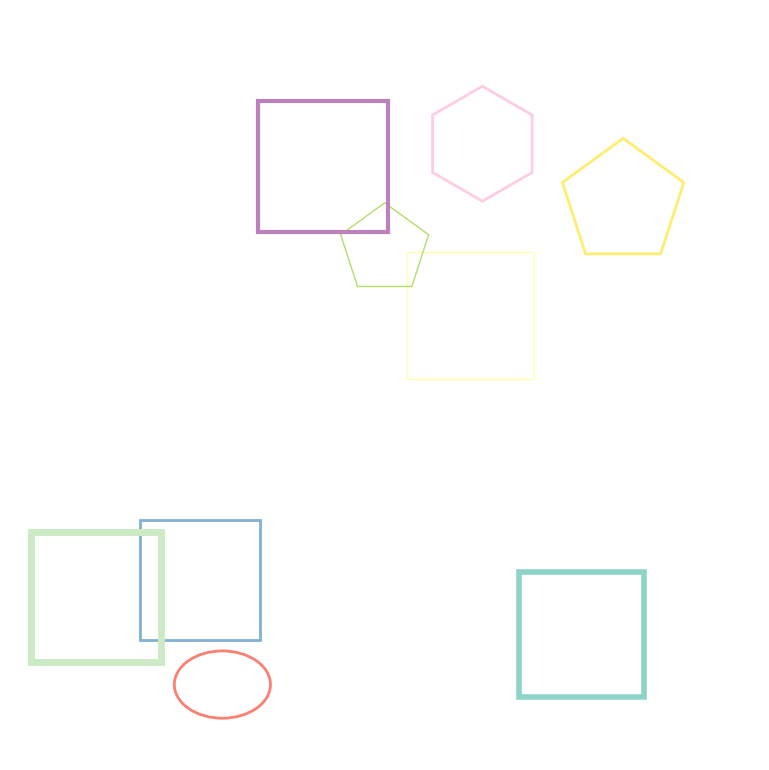[{"shape": "square", "thickness": 2, "radius": 0.41, "center": [0.755, 0.176]}, {"shape": "square", "thickness": 0.5, "radius": 0.41, "center": [0.611, 0.59]}, {"shape": "oval", "thickness": 1, "radius": 0.31, "center": [0.289, 0.111]}, {"shape": "square", "thickness": 1, "radius": 0.39, "center": [0.26, 0.247]}, {"shape": "pentagon", "thickness": 0.5, "radius": 0.3, "center": [0.5, 0.677]}, {"shape": "hexagon", "thickness": 1, "radius": 0.37, "center": [0.626, 0.813]}, {"shape": "square", "thickness": 1.5, "radius": 0.42, "center": [0.42, 0.784]}, {"shape": "square", "thickness": 2.5, "radius": 0.42, "center": [0.124, 0.224]}, {"shape": "pentagon", "thickness": 1, "radius": 0.41, "center": [0.809, 0.737]}]